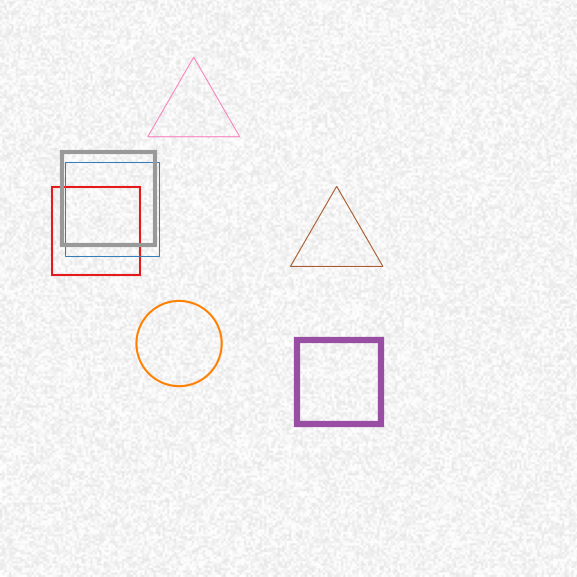[{"shape": "square", "thickness": 1, "radius": 0.38, "center": [0.166, 0.599]}, {"shape": "square", "thickness": 0.5, "radius": 0.41, "center": [0.194, 0.637]}, {"shape": "square", "thickness": 3, "radius": 0.36, "center": [0.587, 0.337]}, {"shape": "circle", "thickness": 1, "radius": 0.37, "center": [0.31, 0.404]}, {"shape": "triangle", "thickness": 0.5, "radius": 0.46, "center": [0.583, 0.584]}, {"shape": "triangle", "thickness": 0.5, "radius": 0.46, "center": [0.335, 0.808]}, {"shape": "square", "thickness": 2, "radius": 0.4, "center": [0.188, 0.656]}]